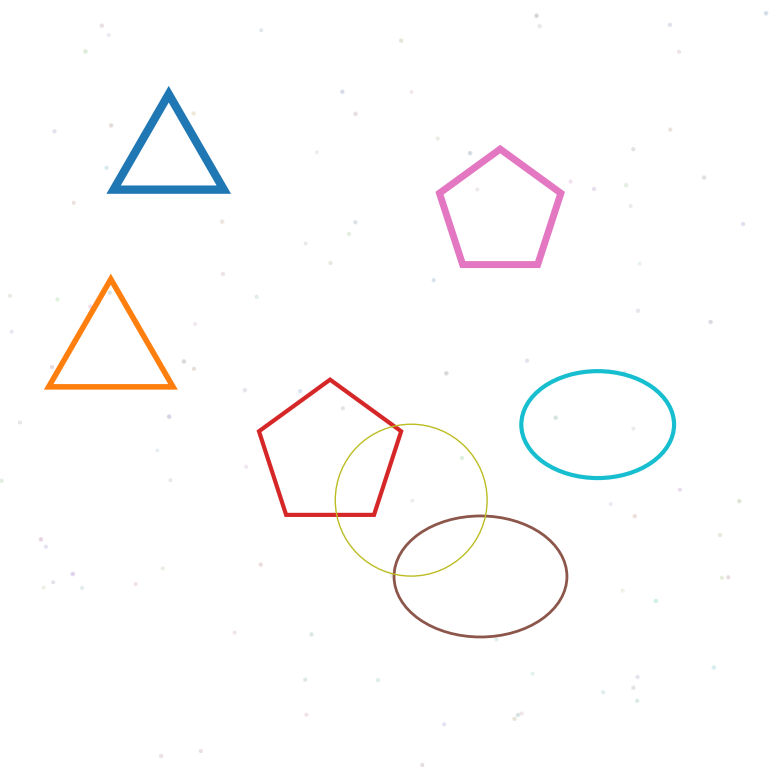[{"shape": "triangle", "thickness": 3, "radius": 0.41, "center": [0.219, 0.795]}, {"shape": "triangle", "thickness": 2, "radius": 0.47, "center": [0.144, 0.544]}, {"shape": "pentagon", "thickness": 1.5, "radius": 0.49, "center": [0.429, 0.41]}, {"shape": "oval", "thickness": 1, "radius": 0.56, "center": [0.624, 0.251]}, {"shape": "pentagon", "thickness": 2.5, "radius": 0.41, "center": [0.65, 0.723]}, {"shape": "circle", "thickness": 0.5, "radius": 0.49, "center": [0.534, 0.35]}, {"shape": "oval", "thickness": 1.5, "radius": 0.5, "center": [0.776, 0.449]}]